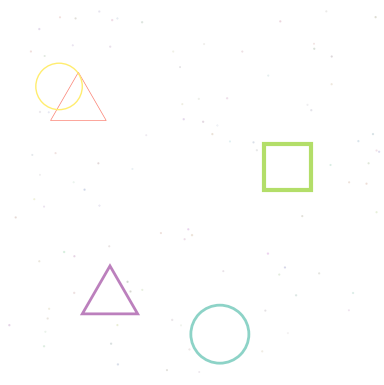[{"shape": "circle", "thickness": 2, "radius": 0.38, "center": [0.571, 0.132]}, {"shape": "triangle", "thickness": 0.5, "radius": 0.42, "center": [0.204, 0.729]}, {"shape": "square", "thickness": 3, "radius": 0.3, "center": [0.747, 0.566]}, {"shape": "triangle", "thickness": 2, "radius": 0.41, "center": [0.286, 0.226]}, {"shape": "circle", "thickness": 1, "radius": 0.3, "center": [0.153, 0.775]}]